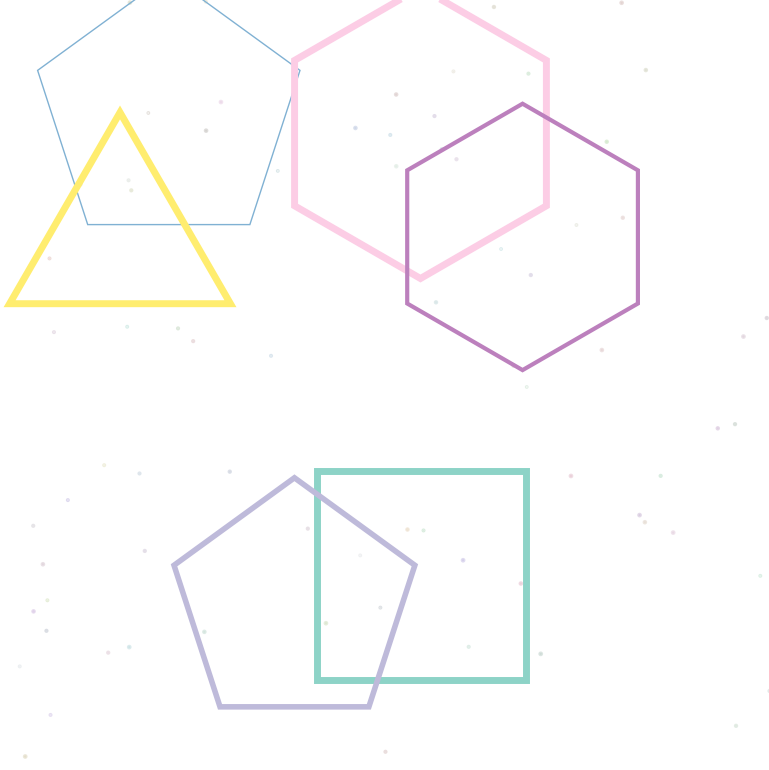[{"shape": "square", "thickness": 2.5, "radius": 0.68, "center": [0.548, 0.252]}, {"shape": "pentagon", "thickness": 2, "radius": 0.82, "center": [0.382, 0.215]}, {"shape": "pentagon", "thickness": 0.5, "radius": 0.9, "center": [0.219, 0.853]}, {"shape": "hexagon", "thickness": 2.5, "radius": 0.94, "center": [0.546, 0.827]}, {"shape": "hexagon", "thickness": 1.5, "radius": 0.86, "center": [0.679, 0.692]}, {"shape": "triangle", "thickness": 2.5, "radius": 0.83, "center": [0.156, 0.688]}]